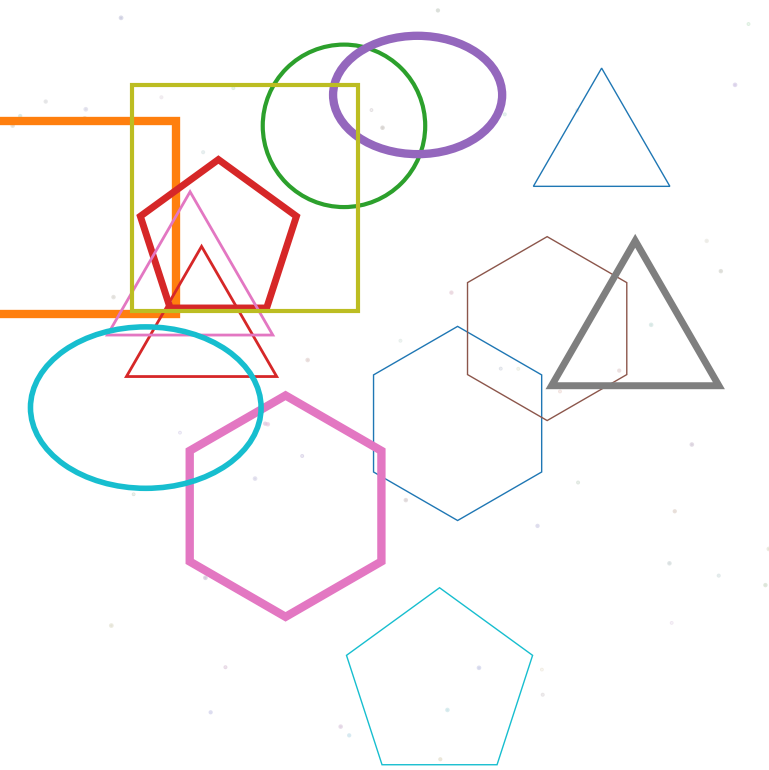[{"shape": "triangle", "thickness": 0.5, "radius": 0.51, "center": [0.781, 0.809]}, {"shape": "hexagon", "thickness": 0.5, "radius": 0.63, "center": [0.594, 0.45]}, {"shape": "square", "thickness": 3, "radius": 0.63, "center": [0.103, 0.717]}, {"shape": "circle", "thickness": 1.5, "radius": 0.53, "center": [0.447, 0.837]}, {"shape": "triangle", "thickness": 1, "radius": 0.56, "center": [0.262, 0.567]}, {"shape": "pentagon", "thickness": 2.5, "radius": 0.53, "center": [0.284, 0.686]}, {"shape": "oval", "thickness": 3, "radius": 0.55, "center": [0.542, 0.877]}, {"shape": "hexagon", "thickness": 0.5, "radius": 0.6, "center": [0.711, 0.573]}, {"shape": "triangle", "thickness": 1, "radius": 0.62, "center": [0.247, 0.627]}, {"shape": "hexagon", "thickness": 3, "radius": 0.72, "center": [0.371, 0.343]}, {"shape": "triangle", "thickness": 2.5, "radius": 0.63, "center": [0.825, 0.562]}, {"shape": "square", "thickness": 1.5, "radius": 0.73, "center": [0.318, 0.743]}, {"shape": "oval", "thickness": 2, "radius": 0.75, "center": [0.189, 0.471]}, {"shape": "pentagon", "thickness": 0.5, "radius": 0.64, "center": [0.571, 0.11]}]